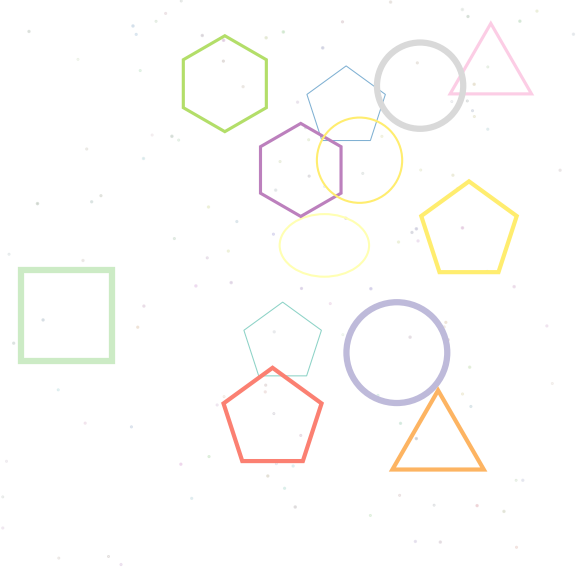[{"shape": "pentagon", "thickness": 0.5, "radius": 0.35, "center": [0.489, 0.405]}, {"shape": "oval", "thickness": 1, "radius": 0.39, "center": [0.562, 0.574]}, {"shape": "circle", "thickness": 3, "radius": 0.44, "center": [0.687, 0.389]}, {"shape": "pentagon", "thickness": 2, "radius": 0.45, "center": [0.472, 0.273]}, {"shape": "pentagon", "thickness": 0.5, "radius": 0.36, "center": [0.599, 0.814]}, {"shape": "triangle", "thickness": 2, "radius": 0.46, "center": [0.759, 0.232]}, {"shape": "hexagon", "thickness": 1.5, "radius": 0.42, "center": [0.389, 0.854]}, {"shape": "triangle", "thickness": 1.5, "radius": 0.41, "center": [0.85, 0.877]}, {"shape": "circle", "thickness": 3, "radius": 0.37, "center": [0.727, 0.851]}, {"shape": "hexagon", "thickness": 1.5, "radius": 0.4, "center": [0.521, 0.705]}, {"shape": "square", "thickness": 3, "radius": 0.4, "center": [0.115, 0.452]}, {"shape": "circle", "thickness": 1, "radius": 0.37, "center": [0.623, 0.722]}, {"shape": "pentagon", "thickness": 2, "radius": 0.43, "center": [0.812, 0.598]}]